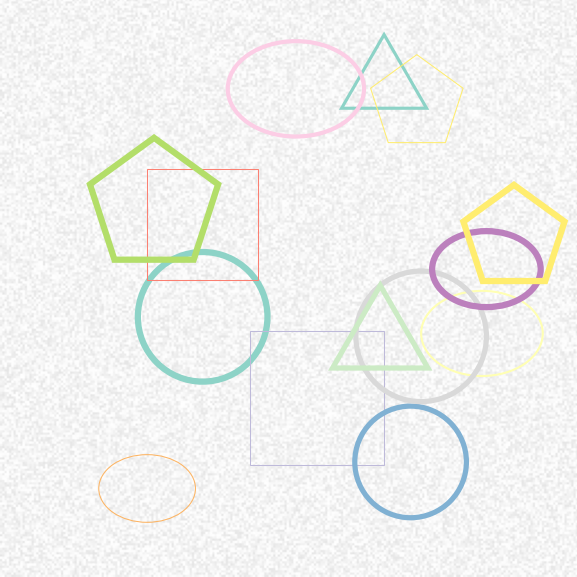[{"shape": "triangle", "thickness": 1.5, "radius": 0.42, "center": [0.665, 0.854]}, {"shape": "circle", "thickness": 3, "radius": 0.56, "center": [0.351, 0.451]}, {"shape": "oval", "thickness": 1, "radius": 0.53, "center": [0.835, 0.422]}, {"shape": "square", "thickness": 0.5, "radius": 0.58, "center": [0.55, 0.31]}, {"shape": "square", "thickness": 0.5, "radius": 0.48, "center": [0.35, 0.61]}, {"shape": "circle", "thickness": 2.5, "radius": 0.48, "center": [0.711, 0.199]}, {"shape": "oval", "thickness": 0.5, "radius": 0.42, "center": [0.255, 0.153]}, {"shape": "pentagon", "thickness": 3, "radius": 0.58, "center": [0.267, 0.644]}, {"shape": "oval", "thickness": 2, "radius": 0.59, "center": [0.512, 0.845]}, {"shape": "circle", "thickness": 2.5, "radius": 0.57, "center": [0.729, 0.417]}, {"shape": "oval", "thickness": 3, "radius": 0.47, "center": [0.842, 0.533]}, {"shape": "triangle", "thickness": 2.5, "radius": 0.48, "center": [0.658, 0.41]}, {"shape": "pentagon", "thickness": 3, "radius": 0.46, "center": [0.89, 0.587]}, {"shape": "pentagon", "thickness": 0.5, "radius": 0.42, "center": [0.722, 0.82]}]